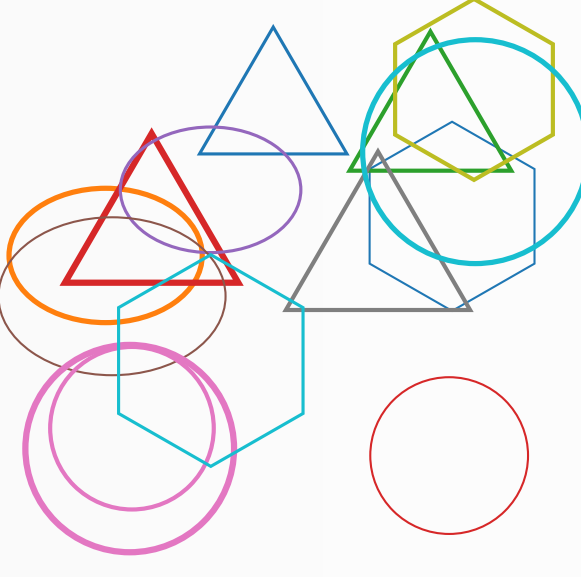[{"shape": "hexagon", "thickness": 1, "radius": 0.82, "center": [0.778, 0.625]}, {"shape": "triangle", "thickness": 1.5, "radius": 0.73, "center": [0.47, 0.806]}, {"shape": "oval", "thickness": 2.5, "radius": 0.83, "center": [0.182, 0.557]}, {"shape": "triangle", "thickness": 2, "radius": 0.8, "center": [0.74, 0.784]}, {"shape": "circle", "thickness": 1, "radius": 0.68, "center": [0.773, 0.21]}, {"shape": "triangle", "thickness": 3, "radius": 0.86, "center": [0.261, 0.596]}, {"shape": "oval", "thickness": 1.5, "radius": 0.78, "center": [0.362, 0.67]}, {"shape": "oval", "thickness": 1, "radius": 0.98, "center": [0.193, 0.486]}, {"shape": "circle", "thickness": 2, "radius": 0.7, "center": [0.227, 0.258]}, {"shape": "circle", "thickness": 3, "radius": 0.9, "center": [0.223, 0.222]}, {"shape": "triangle", "thickness": 2, "radius": 0.91, "center": [0.65, 0.554]}, {"shape": "hexagon", "thickness": 2, "radius": 0.78, "center": [0.815, 0.844]}, {"shape": "hexagon", "thickness": 1.5, "radius": 0.92, "center": [0.363, 0.375]}, {"shape": "circle", "thickness": 2.5, "radius": 0.97, "center": [0.818, 0.737]}]